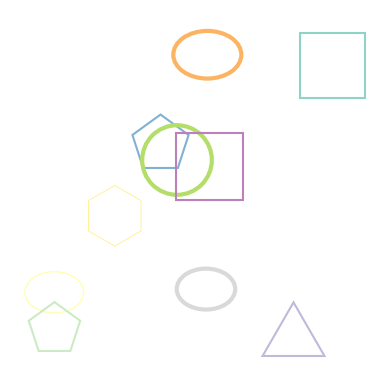[{"shape": "square", "thickness": 1.5, "radius": 0.42, "center": [0.863, 0.829]}, {"shape": "oval", "thickness": 1, "radius": 0.38, "center": [0.141, 0.241]}, {"shape": "triangle", "thickness": 1.5, "radius": 0.46, "center": [0.762, 0.122]}, {"shape": "pentagon", "thickness": 1.5, "radius": 0.38, "center": [0.417, 0.626]}, {"shape": "oval", "thickness": 3, "radius": 0.44, "center": [0.538, 0.858]}, {"shape": "circle", "thickness": 3, "radius": 0.45, "center": [0.46, 0.584]}, {"shape": "oval", "thickness": 3, "radius": 0.38, "center": [0.535, 0.249]}, {"shape": "square", "thickness": 1.5, "radius": 0.44, "center": [0.543, 0.567]}, {"shape": "pentagon", "thickness": 1.5, "radius": 0.35, "center": [0.142, 0.145]}, {"shape": "hexagon", "thickness": 0.5, "radius": 0.39, "center": [0.298, 0.44]}]